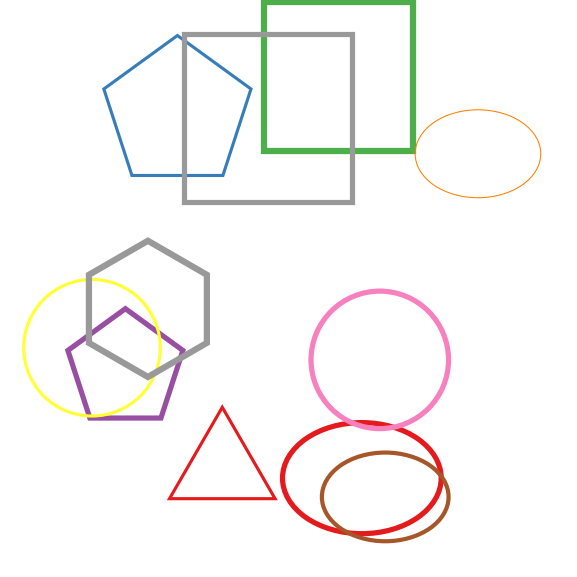[{"shape": "triangle", "thickness": 1.5, "radius": 0.53, "center": [0.385, 0.188]}, {"shape": "oval", "thickness": 2.5, "radius": 0.69, "center": [0.627, 0.171]}, {"shape": "pentagon", "thickness": 1.5, "radius": 0.67, "center": [0.307, 0.804]}, {"shape": "square", "thickness": 3, "radius": 0.64, "center": [0.587, 0.867]}, {"shape": "pentagon", "thickness": 2.5, "radius": 0.52, "center": [0.217, 0.36]}, {"shape": "oval", "thickness": 0.5, "radius": 0.54, "center": [0.828, 0.733]}, {"shape": "circle", "thickness": 1.5, "radius": 0.59, "center": [0.159, 0.397]}, {"shape": "oval", "thickness": 2, "radius": 0.55, "center": [0.667, 0.139]}, {"shape": "circle", "thickness": 2.5, "radius": 0.6, "center": [0.658, 0.376]}, {"shape": "hexagon", "thickness": 3, "radius": 0.59, "center": [0.256, 0.464]}, {"shape": "square", "thickness": 2.5, "radius": 0.73, "center": [0.464, 0.794]}]